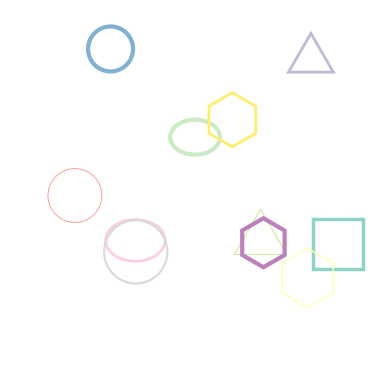[{"shape": "square", "thickness": 2.5, "radius": 0.32, "center": [0.877, 0.366]}, {"shape": "hexagon", "thickness": 1, "radius": 0.38, "center": [0.799, 0.278]}, {"shape": "triangle", "thickness": 2, "radius": 0.34, "center": [0.808, 0.846]}, {"shape": "circle", "thickness": 0.5, "radius": 0.35, "center": [0.195, 0.492]}, {"shape": "circle", "thickness": 3, "radius": 0.29, "center": [0.287, 0.873]}, {"shape": "triangle", "thickness": 0.5, "radius": 0.39, "center": [0.677, 0.378]}, {"shape": "oval", "thickness": 2, "radius": 0.39, "center": [0.352, 0.375]}, {"shape": "circle", "thickness": 1.5, "radius": 0.41, "center": [0.353, 0.346]}, {"shape": "hexagon", "thickness": 3, "radius": 0.32, "center": [0.684, 0.37]}, {"shape": "oval", "thickness": 3, "radius": 0.32, "center": [0.507, 0.644]}, {"shape": "hexagon", "thickness": 2, "radius": 0.35, "center": [0.603, 0.689]}]